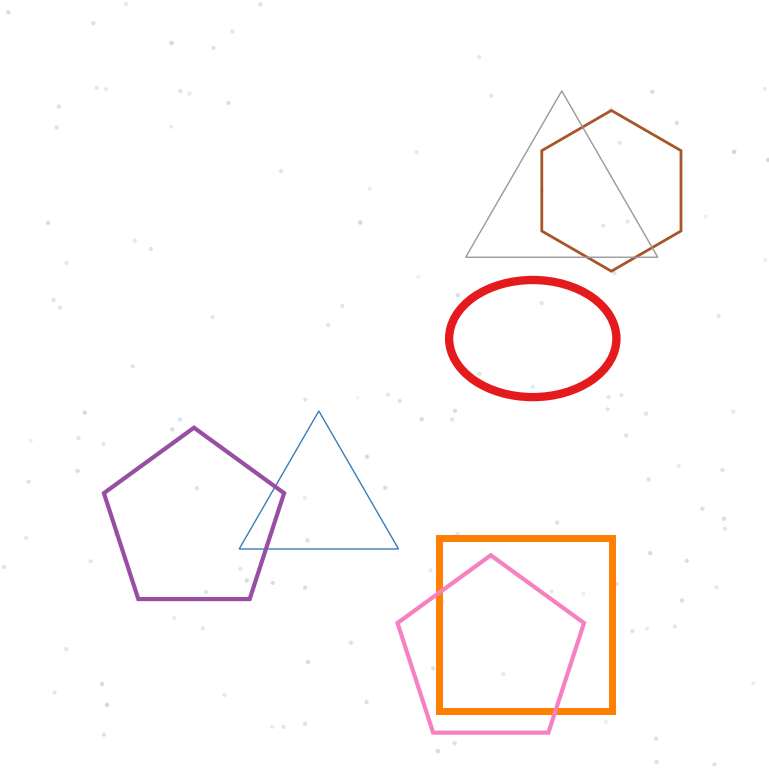[{"shape": "oval", "thickness": 3, "radius": 0.54, "center": [0.692, 0.56]}, {"shape": "triangle", "thickness": 0.5, "radius": 0.6, "center": [0.414, 0.347]}, {"shape": "pentagon", "thickness": 1.5, "radius": 0.62, "center": [0.252, 0.322]}, {"shape": "square", "thickness": 2.5, "radius": 0.56, "center": [0.683, 0.188]}, {"shape": "hexagon", "thickness": 1, "radius": 0.52, "center": [0.794, 0.752]}, {"shape": "pentagon", "thickness": 1.5, "radius": 0.64, "center": [0.637, 0.152]}, {"shape": "triangle", "thickness": 0.5, "radius": 0.72, "center": [0.73, 0.738]}]